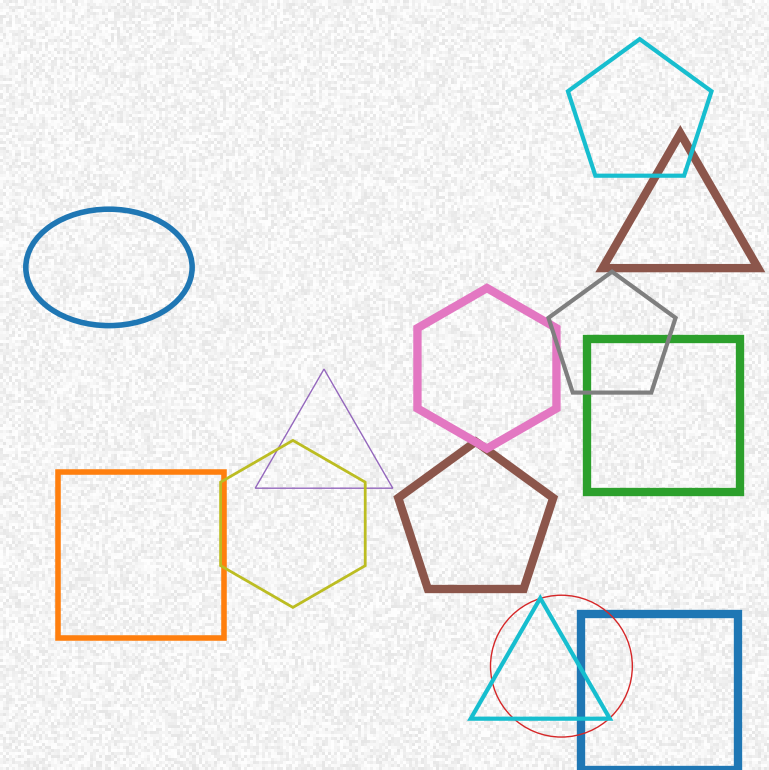[{"shape": "oval", "thickness": 2, "radius": 0.54, "center": [0.142, 0.653]}, {"shape": "square", "thickness": 3, "radius": 0.51, "center": [0.856, 0.101]}, {"shape": "square", "thickness": 2, "radius": 0.54, "center": [0.183, 0.28]}, {"shape": "square", "thickness": 3, "radius": 0.5, "center": [0.861, 0.461]}, {"shape": "circle", "thickness": 0.5, "radius": 0.46, "center": [0.729, 0.135]}, {"shape": "triangle", "thickness": 0.5, "radius": 0.52, "center": [0.421, 0.418]}, {"shape": "triangle", "thickness": 3, "radius": 0.58, "center": [0.884, 0.71]}, {"shape": "pentagon", "thickness": 3, "radius": 0.53, "center": [0.618, 0.321]}, {"shape": "hexagon", "thickness": 3, "radius": 0.52, "center": [0.632, 0.522]}, {"shape": "pentagon", "thickness": 1.5, "radius": 0.43, "center": [0.795, 0.56]}, {"shape": "hexagon", "thickness": 1, "radius": 0.54, "center": [0.38, 0.32]}, {"shape": "pentagon", "thickness": 1.5, "radius": 0.49, "center": [0.831, 0.851]}, {"shape": "triangle", "thickness": 1.5, "radius": 0.52, "center": [0.702, 0.119]}]